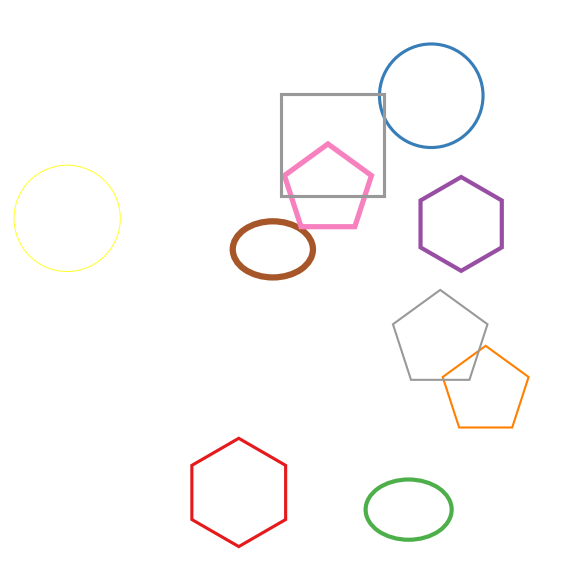[{"shape": "hexagon", "thickness": 1.5, "radius": 0.47, "center": [0.413, 0.146]}, {"shape": "circle", "thickness": 1.5, "radius": 0.45, "center": [0.747, 0.833]}, {"shape": "oval", "thickness": 2, "radius": 0.37, "center": [0.708, 0.117]}, {"shape": "hexagon", "thickness": 2, "radius": 0.41, "center": [0.799, 0.611]}, {"shape": "pentagon", "thickness": 1, "radius": 0.39, "center": [0.841, 0.322]}, {"shape": "circle", "thickness": 0.5, "radius": 0.46, "center": [0.116, 0.621]}, {"shape": "oval", "thickness": 3, "radius": 0.35, "center": [0.472, 0.567]}, {"shape": "pentagon", "thickness": 2.5, "radius": 0.4, "center": [0.568, 0.671]}, {"shape": "pentagon", "thickness": 1, "radius": 0.43, "center": [0.762, 0.411]}, {"shape": "square", "thickness": 1.5, "radius": 0.44, "center": [0.576, 0.748]}]